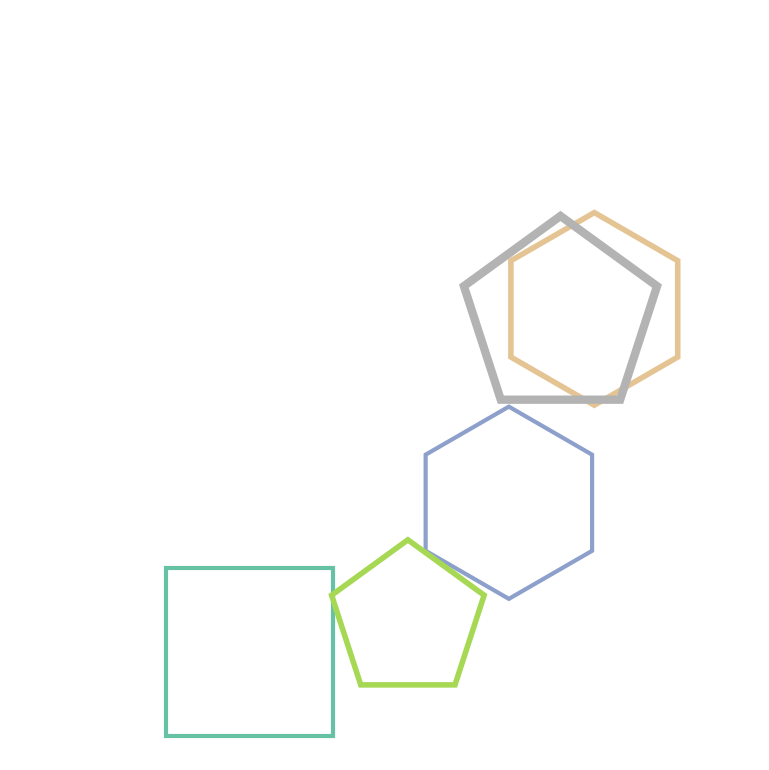[{"shape": "square", "thickness": 1.5, "radius": 0.54, "center": [0.324, 0.153]}, {"shape": "hexagon", "thickness": 1.5, "radius": 0.62, "center": [0.661, 0.347]}, {"shape": "pentagon", "thickness": 2, "radius": 0.52, "center": [0.53, 0.195]}, {"shape": "hexagon", "thickness": 2, "radius": 0.63, "center": [0.772, 0.599]}, {"shape": "pentagon", "thickness": 3, "radius": 0.66, "center": [0.728, 0.588]}]